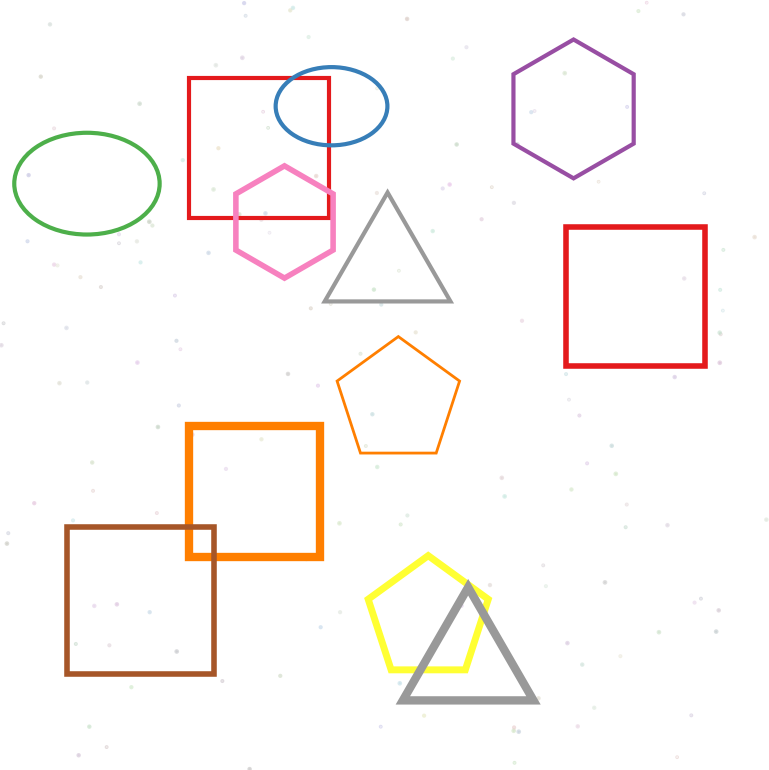[{"shape": "square", "thickness": 1.5, "radius": 0.46, "center": [0.336, 0.807]}, {"shape": "square", "thickness": 2, "radius": 0.45, "center": [0.825, 0.615]}, {"shape": "oval", "thickness": 1.5, "radius": 0.36, "center": [0.431, 0.862]}, {"shape": "oval", "thickness": 1.5, "radius": 0.47, "center": [0.113, 0.761]}, {"shape": "hexagon", "thickness": 1.5, "radius": 0.45, "center": [0.745, 0.859]}, {"shape": "pentagon", "thickness": 1, "radius": 0.42, "center": [0.517, 0.479]}, {"shape": "square", "thickness": 3, "radius": 0.43, "center": [0.33, 0.361]}, {"shape": "pentagon", "thickness": 2.5, "radius": 0.41, "center": [0.556, 0.196]}, {"shape": "square", "thickness": 2, "radius": 0.48, "center": [0.182, 0.22]}, {"shape": "hexagon", "thickness": 2, "radius": 0.36, "center": [0.369, 0.712]}, {"shape": "triangle", "thickness": 1.5, "radius": 0.47, "center": [0.503, 0.656]}, {"shape": "triangle", "thickness": 3, "radius": 0.49, "center": [0.608, 0.139]}]